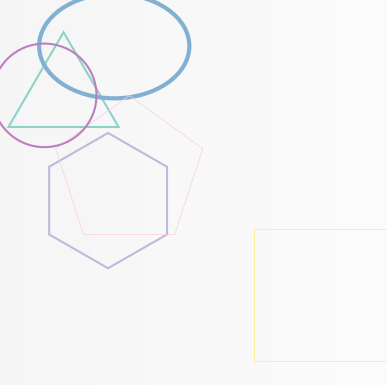[{"shape": "triangle", "thickness": 1.5, "radius": 0.82, "center": [0.164, 0.752]}, {"shape": "hexagon", "thickness": 1.5, "radius": 0.88, "center": [0.279, 0.479]}, {"shape": "oval", "thickness": 3, "radius": 0.97, "center": [0.295, 0.88]}, {"shape": "pentagon", "thickness": 0.5, "radius": 1.0, "center": [0.333, 0.552]}, {"shape": "circle", "thickness": 1.5, "radius": 0.67, "center": [0.115, 0.752]}, {"shape": "square", "thickness": 0.5, "radius": 0.86, "center": [0.828, 0.234]}]